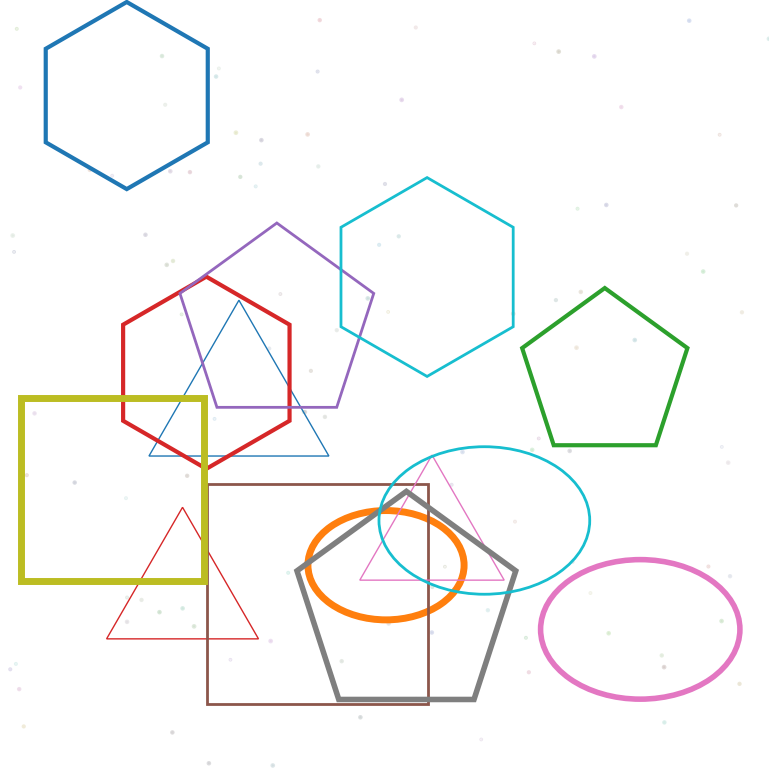[{"shape": "hexagon", "thickness": 1.5, "radius": 0.61, "center": [0.165, 0.876]}, {"shape": "triangle", "thickness": 0.5, "radius": 0.67, "center": [0.31, 0.475]}, {"shape": "oval", "thickness": 2.5, "radius": 0.51, "center": [0.501, 0.266]}, {"shape": "pentagon", "thickness": 1.5, "radius": 0.56, "center": [0.785, 0.513]}, {"shape": "hexagon", "thickness": 1.5, "radius": 0.62, "center": [0.268, 0.516]}, {"shape": "triangle", "thickness": 0.5, "radius": 0.57, "center": [0.237, 0.227]}, {"shape": "pentagon", "thickness": 1, "radius": 0.66, "center": [0.36, 0.578]}, {"shape": "square", "thickness": 1, "radius": 0.71, "center": [0.412, 0.228]}, {"shape": "triangle", "thickness": 0.5, "radius": 0.54, "center": [0.561, 0.301]}, {"shape": "oval", "thickness": 2, "radius": 0.65, "center": [0.831, 0.183]}, {"shape": "pentagon", "thickness": 2, "radius": 0.75, "center": [0.528, 0.212]}, {"shape": "square", "thickness": 2.5, "radius": 0.59, "center": [0.146, 0.364]}, {"shape": "oval", "thickness": 1, "radius": 0.68, "center": [0.629, 0.324]}, {"shape": "hexagon", "thickness": 1, "radius": 0.65, "center": [0.555, 0.64]}]